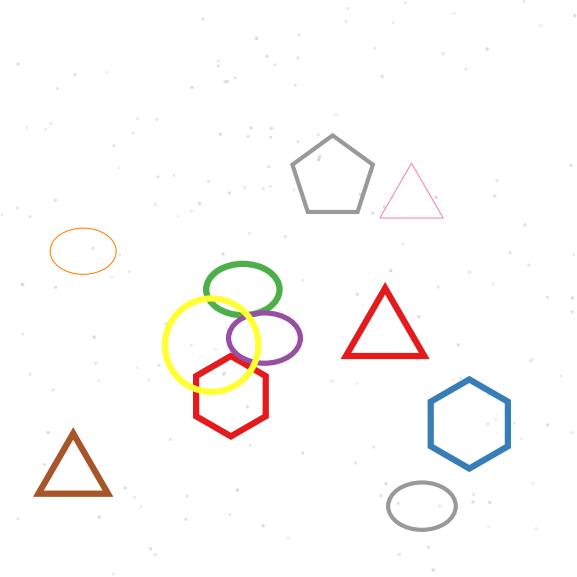[{"shape": "hexagon", "thickness": 3, "radius": 0.35, "center": [0.4, 0.313]}, {"shape": "triangle", "thickness": 3, "radius": 0.39, "center": [0.667, 0.422]}, {"shape": "hexagon", "thickness": 3, "radius": 0.39, "center": [0.813, 0.265]}, {"shape": "oval", "thickness": 3, "radius": 0.32, "center": [0.421, 0.498]}, {"shape": "oval", "thickness": 2.5, "radius": 0.31, "center": [0.458, 0.414]}, {"shape": "oval", "thickness": 0.5, "radius": 0.29, "center": [0.144, 0.564]}, {"shape": "circle", "thickness": 3, "radius": 0.4, "center": [0.366, 0.402]}, {"shape": "triangle", "thickness": 3, "radius": 0.35, "center": [0.127, 0.179]}, {"shape": "triangle", "thickness": 0.5, "radius": 0.32, "center": [0.713, 0.653]}, {"shape": "pentagon", "thickness": 2, "radius": 0.37, "center": [0.576, 0.691]}, {"shape": "oval", "thickness": 2, "radius": 0.29, "center": [0.731, 0.123]}]